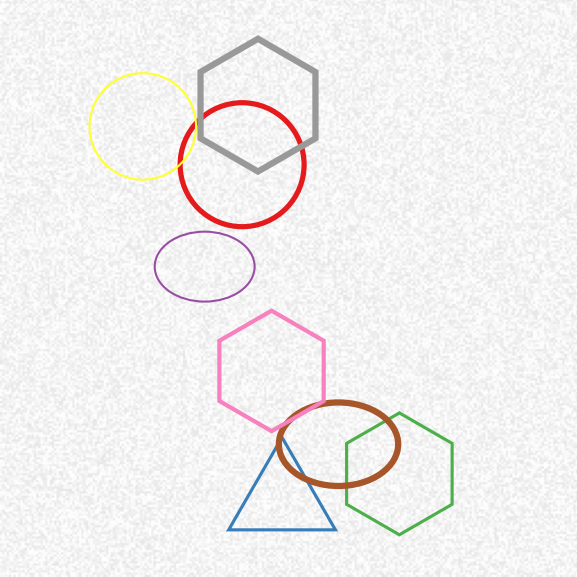[{"shape": "circle", "thickness": 2.5, "radius": 0.54, "center": [0.419, 0.714]}, {"shape": "triangle", "thickness": 1.5, "radius": 0.53, "center": [0.488, 0.135]}, {"shape": "hexagon", "thickness": 1.5, "radius": 0.53, "center": [0.692, 0.179]}, {"shape": "oval", "thickness": 1, "radius": 0.43, "center": [0.354, 0.537]}, {"shape": "circle", "thickness": 1, "radius": 0.46, "center": [0.247, 0.78]}, {"shape": "oval", "thickness": 3, "radius": 0.52, "center": [0.586, 0.23]}, {"shape": "hexagon", "thickness": 2, "radius": 0.52, "center": [0.47, 0.357]}, {"shape": "hexagon", "thickness": 3, "radius": 0.57, "center": [0.447, 0.817]}]